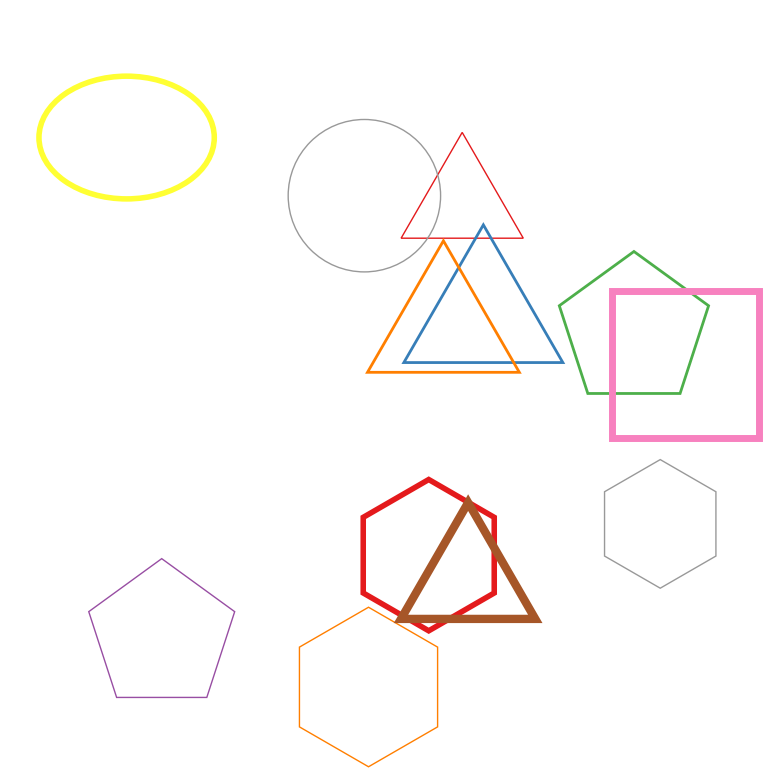[{"shape": "hexagon", "thickness": 2, "radius": 0.49, "center": [0.557, 0.279]}, {"shape": "triangle", "thickness": 0.5, "radius": 0.46, "center": [0.6, 0.736]}, {"shape": "triangle", "thickness": 1, "radius": 0.6, "center": [0.628, 0.589]}, {"shape": "pentagon", "thickness": 1, "radius": 0.51, "center": [0.823, 0.571]}, {"shape": "pentagon", "thickness": 0.5, "radius": 0.5, "center": [0.21, 0.175]}, {"shape": "triangle", "thickness": 1, "radius": 0.57, "center": [0.576, 0.573]}, {"shape": "hexagon", "thickness": 0.5, "radius": 0.52, "center": [0.479, 0.108]}, {"shape": "oval", "thickness": 2, "radius": 0.57, "center": [0.164, 0.821]}, {"shape": "triangle", "thickness": 3, "radius": 0.5, "center": [0.608, 0.247]}, {"shape": "square", "thickness": 2.5, "radius": 0.48, "center": [0.89, 0.526]}, {"shape": "hexagon", "thickness": 0.5, "radius": 0.42, "center": [0.857, 0.32]}, {"shape": "circle", "thickness": 0.5, "radius": 0.49, "center": [0.473, 0.746]}]